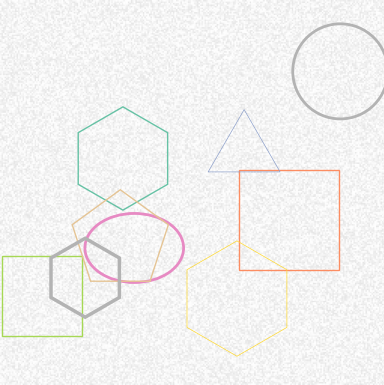[{"shape": "hexagon", "thickness": 1, "radius": 0.67, "center": [0.319, 0.588]}, {"shape": "square", "thickness": 1, "radius": 0.65, "center": [0.751, 0.429]}, {"shape": "triangle", "thickness": 0.5, "radius": 0.54, "center": [0.634, 0.607]}, {"shape": "oval", "thickness": 2, "radius": 0.64, "center": [0.349, 0.356]}, {"shape": "square", "thickness": 1, "radius": 0.52, "center": [0.109, 0.232]}, {"shape": "hexagon", "thickness": 0.5, "radius": 0.75, "center": [0.615, 0.225]}, {"shape": "pentagon", "thickness": 1, "radius": 0.66, "center": [0.312, 0.376]}, {"shape": "hexagon", "thickness": 2.5, "radius": 0.51, "center": [0.221, 0.279]}, {"shape": "circle", "thickness": 2, "radius": 0.62, "center": [0.884, 0.815]}]